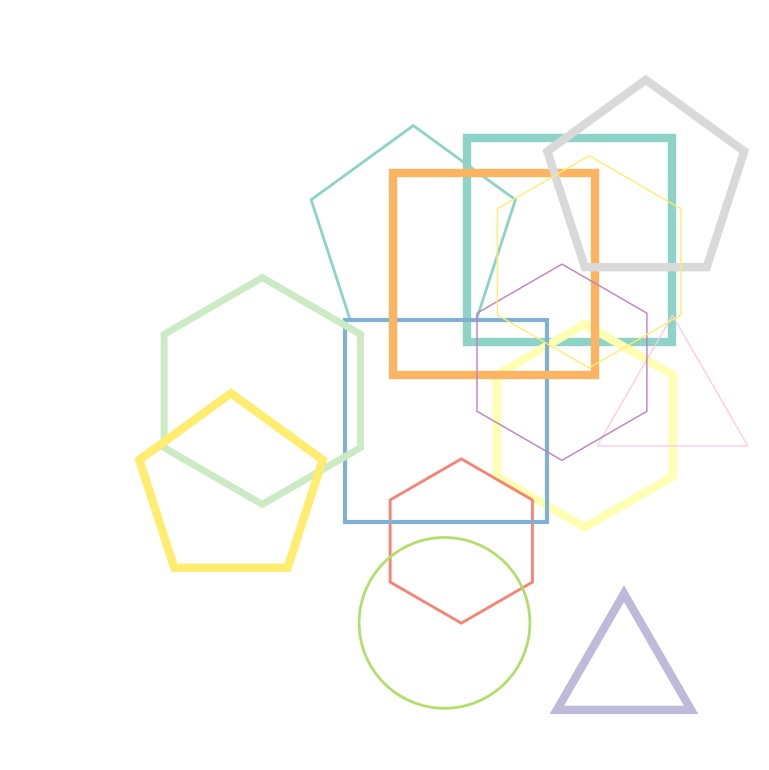[{"shape": "pentagon", "thickness": 1, "radius": 0.7, "center": [0.537, 0.697]}, {"shape": "square", "thickness": 3, "radius": 0.66, "center": [0.74, 0.688]}, {"shape": "hexagon", "thickness": 3, "radius": 0.66, "center": [0.759, 0.447]}, {"shape": "triangle", "thickness": 3, "radius": 0.5, "center": [0.81, 0.128]}, {"shape": "hexagon", "thickness": 1, "radius": 0.53, "center": [0.599, 0.297]}, {"shape": "square", "thickness": 1.5, "radius": 0.66, "center": [0.579, 0.453]}, {"shape": "square", "thickness": 3, "radius": 0.65, "center": [0.641, 0.644]}, {"shape": "circle", "thickness": 1, "radius": 0.55, "center": [0.577, 0.191]}, {"shape": "triangle", "thickness": 0.5, "radius": 0.57, "center": [0.873, 0.477]}, {"shape": "pentagon", "thickness": 3, "radius": 0.67, "center": [0.839, 0.762]}, {"shape": "hexagon", "thickness": 0.5, "radius": 0.64, "center": [0.73, 0.53]}, {"shape": "hexagon", "thickness": 2.5, "radius": 0.74, "center": [0.341, 0.492]}, {"shape": "hexagon", "thickness": 0.5, "radius": 0.69, "center": [0.765, 0.66]}, {"shape": "pentagon", "thickness": 3, "radius": 0.63, "center": [0.3, 0.364]}]